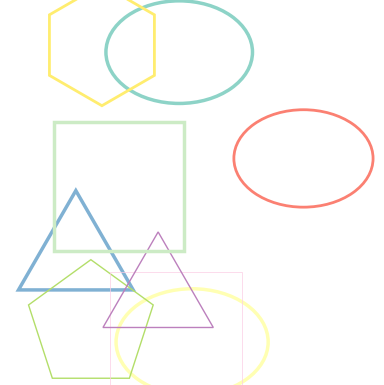[{"shape": "oval", "thickness": 2.5, "radius": 0.95, "center": [0.465, 0.865]}, {"shape": "oval", "thickness": 2.5, "radius": 0.99, "center": [0.499, 0.112]}, {"shape": "oval", "thickness": 2, "radius": 0.9, "center": [0.788, 0.588]}, {"shape": "triangle", "thickness": 2.5, "radius": 0.86, "center": [0.197, 0.333]}, {"shape": "pentagon", "thickness": 1, "radius": 0.85, "center": [0.236, 0.155]}, {"shape": "square", "thickness": 0.5, "radius": 0.86, "center": [0.458, 0.123]}, {"shape": "triangle", "thickness": 1, "radius": 0.83, "center": [0.411, 0.232]}, {"shape": "square", "thickness": 2.5, "radius": 0.84, "center": [0.309, 0.515]}, {"shape": "hexagon", "thickness": 2, "radius": 0.79, "center": [0.265, 0.883]}]